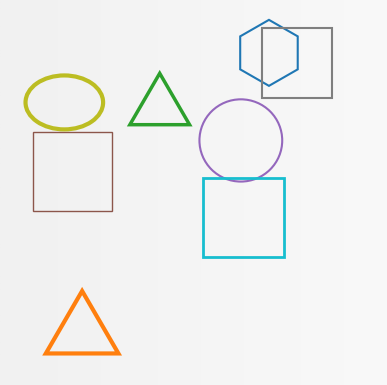[{"shape": "hexagon", "thickness": 1.5, "radius": 0.43, "center": [0.694, 0.863]}, {"shape": "triangle", "thickness": 3, "radius": 0.54, "center": [0.212, 0.136]}, {"shape": "triangle", "thickness": 2.5, "radius": 0.44, "center": [0.412, 0.721]}, {"shape": "circle", "thickness": 1.5, "radius": 0.53, "center": [0.622, 0.635]}, {"shape": "square", "thickness": 1, "radius": 0.51, "center": [0.188, 0.555]}, {"shape": "square", "thickness": 1.5, "radius": 0.45, "center": [0.767, 0.837]}, {"shape": "oval", "thickness": 3, "radius": 0.5, "center": [0.166, 0.734]}, {"shape": "square", "thickness": 2, "radius": 0.52, "center": [0.628, 0.435]}]